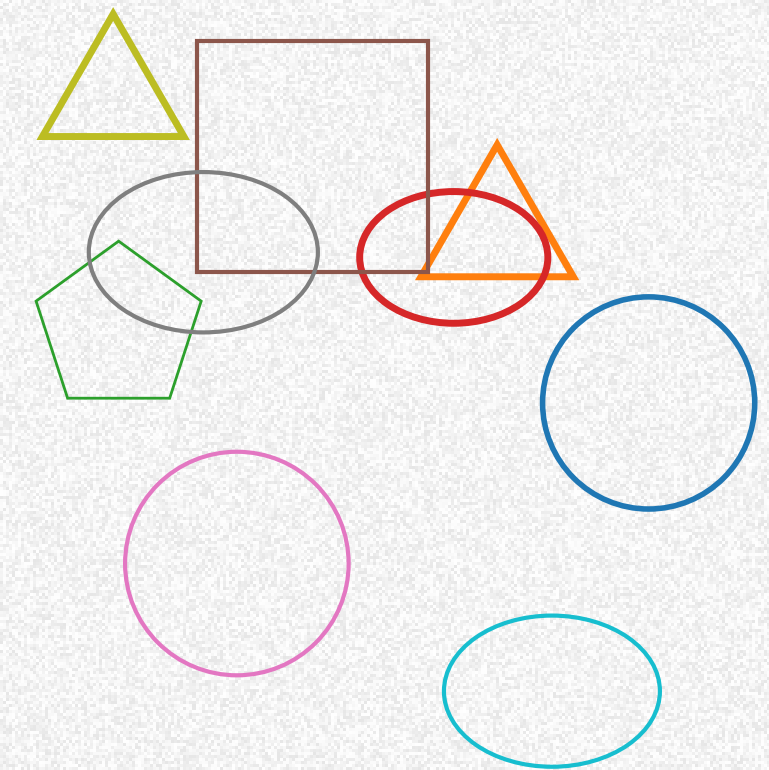[{"shape": "circle", "thickness": 2, "radius": 0.69, "center": [0.842, 0.477]}, {"shape": "triangle", "thickness": 2.5, "radius": 0.57, "center": [0.646, 0.698]}, {"shape": "pentagon", "thickness": 1, "radius": 0.56, "center": [0.154, 0.574]}, {"shape": "oval", "thickness": 2.5, "radius": 0.61, "center": [0.589, 0.666]}, {"shape": "square", "thickness": 1.5, "radius": 0.75, "center": [0.406, 0.797]}, {"shape": "circle", "thickness": 1.5, "radius": 0.73, "center": [0.308, 0.268]}, {"shape": "oval", "thickness": 1.5, "radius": 0.74, "center": [0.264, 0.672]}, {"shape": "triangle", "thickness": 2.5, "radius": 0.53, "center": [0.147, 0.876]}, {"shape": "oval", "thickness": 1.5, "radius": 0.7, "center": [0.717, 0.102]}]